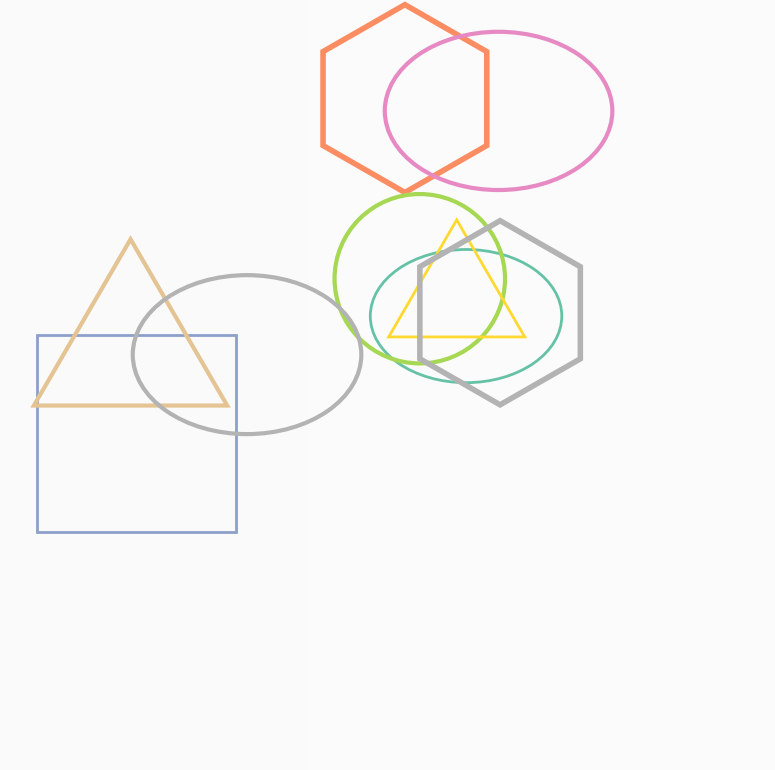[{"shape": "oval", "thickness": 1, "radius": 0.62, "center": [0.601, 0.59]}, {"shape": "hexagon", "thickness": 2, "radius": 0.61, "center": [0.522, 0.872]}, {"shape": "square", "thickness": 1, "radius": 0.64, "center": [0.176, 0.437]}, {"shape": "oval", "thickness": 1.5, "radius": 0.73, "center": [0.643, 0.856]}, {"shape": "circle", "thickness": 1.5, "radius": 0.55, "center": [0.542, 0.638]}, {"shape": "triangle", "thickness": 1, "radius": 0.51, "center": [0.589, 0.613]}, {"shape": "triangle", "thickness": 1.5, "radius": 0.72, "center": [0.168, 0.545]}, {"shape": "oval", "thickness": 1.5, "radius": 0.74, "center": [0.319, 0.539]}, {"shape": "hexagon", "thickness": 2, "radius": 0.6, "center": [0.645, 0.594]}]